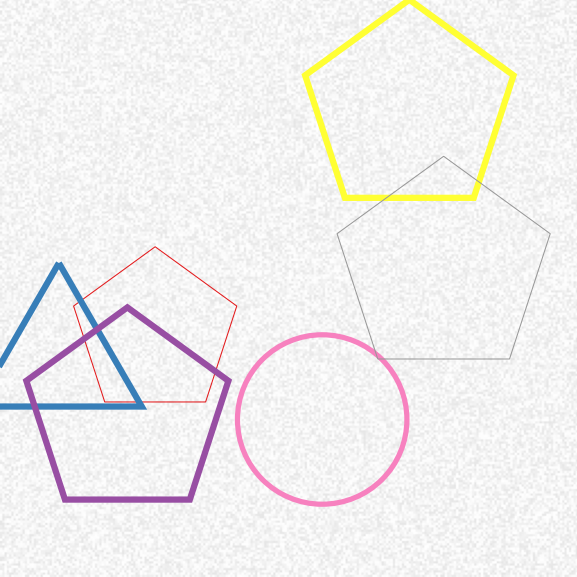[{"shape": "pentagon", "thickness": 0.5, "radius": 0.74, "center": [0.269, 0.423]}, {"shape": "triangle", "thickness": 3, "radius": 0.83, "center": [0.102, 0.378]}, {"shape": "pentagon", "thickness": 3, "radius": 0.92, "center": [0.221, 0.283]}, {"shape": "pentagon", "thickness": 3, "radius": 0.95, "center": [0.709, 0.81]}, {"shape": "circle", "thickness": 2.5, "radius": 0.73, "center": [0.558, 0.273]}, {"shape": "pentagon", "thickness": 0.5, "radius": 0.97, "center": [0.768, 0.534]}]